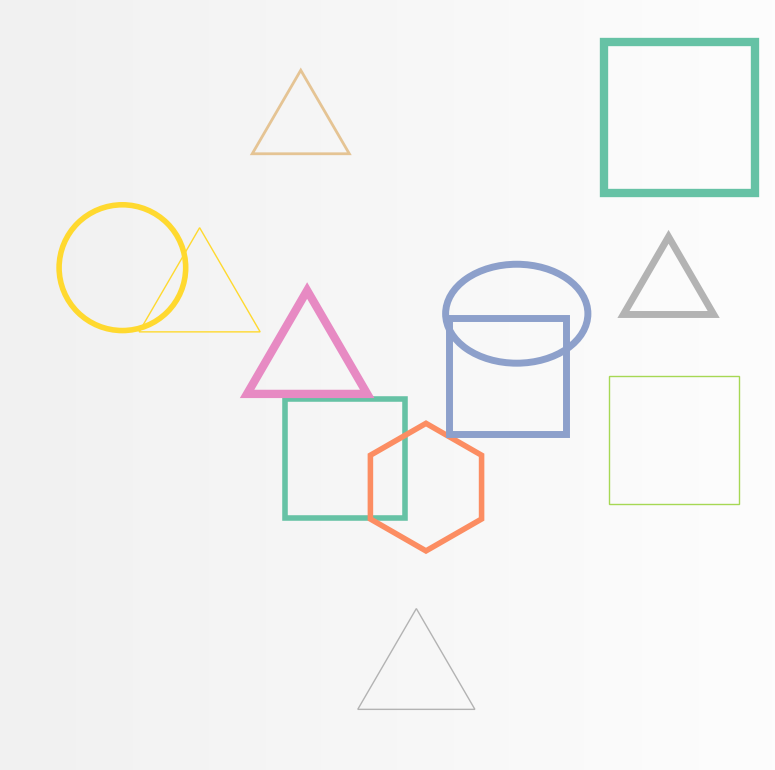[{"shape": "square", "thickness": 2, "radius": 0.39, "center": [0.445, 0.404]}, {"shape": "square", "thickness": 3, "radius": 0.49, "center": [0.877, 0.848]}, {"shape": "hexagon", "thickness": 2, "radius": 0.41, "center": [0.55, 0.367]}, {"shape": "square", "thickness": 2.5, "radius": 0.38, "center": [0.655, 0.511]}, {"shape": "oval", "thickness": 2.5, "radius": 0.46, "center": [0.667, 0.593]}, {"shape": "triangle", "thickness": 3, "radius": 0.45, "center": [0.396, 0.533]}, {"shape": "square", "thickness": 0.5, "radius": 0.42, "center": [0.869, 0.429]}, {"shape": "triangle", "thickness": 0.5, "radius": 0.45, "center": [0.258, 0.614]}, {"shape": "circle", "thickness": 2, "radius": 0.41, "center": [0.158, 0.652]}, {"shape": "triangle", "thickness": 1, "radius": 0.36, "center": [0.388, 0.836]}, {"shape": "triangle", "thickness": 0.5, "radius": 0.44, "center": [0.537, 0.122]}, {"shape": "triangle", "thickness": 2.5, "radius": 0.34, "center": [0.863, 0.625]}]